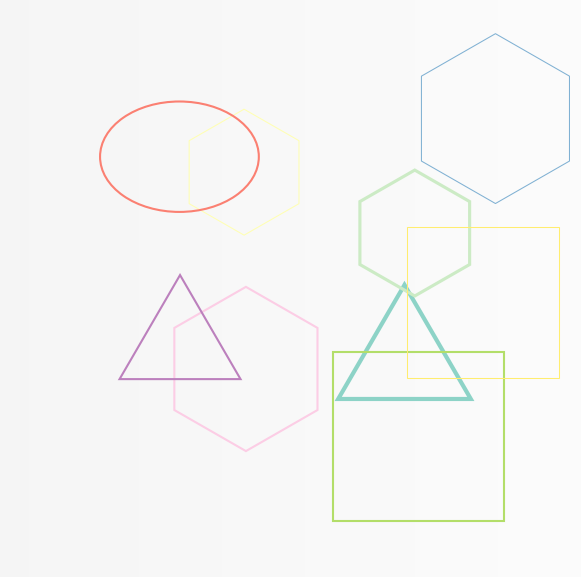[{"shape": "triangle", "thickness": 2, "radius": 0.66, "center": [0.696, 0.374]}, {"shape": "hexagon", "thickness": 0.5, "radius": 0.55, "center": [0.42, 0.701]}, {"shape": "oval", "thickness": 1, "radius": 0.68, "center": [0.309, 0.728]}, {"shape": "hexagon", "thickness": 0.5, "radius": 0.74, "center": [0.852, 0.794]}, {"shape": "square", "thickness": 1, "radius": 0.73, "center": [0.721, 0.243]}, {"shape": "hexagon", "thickness": 1, "radius": 0.71, "center": [0.423, 0.36]}, {"shape": "triangle", "thickness": 1, "radius": 0.6, "center": [0.31, 0.403]}, {"shape": "hexagon", "thickness": 1.5, "radius": 0.54, "center": [0.714, 0.596]}, {"shape": "square", "thickness": 0.5, "radius": 0.66, "center": [0.831, 0.475]}]